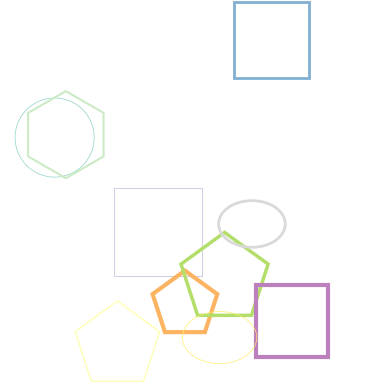[{"shape": "circle", "thickness": 0.5, "radius": 0.51, "center": [0.142, 0.643]}, {"shape": "pentagon", "thickness": 1, "radius": 0.58, "center": [0.305, 0.103]}, {"shape": "square", "thickness": 0.5, "radius": 0.57, "center": [0.411, 0.397]}, {"shape": "square", "thickness": 2, "radius": 0.49, "center": [0.706, 0.896]}, {"shape": "pentagon", "thickness": 3, "radius": 0.44, "center": [0.48, 0.209]}, {"shape": "pentagon", "thickness": 2.5, "radius": 0.59, "center": [0.583, 0.277]}, {"shape": "oval", "thickness": 2, "radius": 0.43, "center": [0.654, 0.418]}, {"shape": "square", "thickness": 3, "radius": 0.47, "center": [0.76, 0.166]}, {"shape": "hexagon", "thickness": 1.5, "radius": 0.57, "center": [0.171, 0.65]}, {"shape": "oval", "thickness": 0.5, "radius": 0.48, "center": [0.57, 0.123]}]